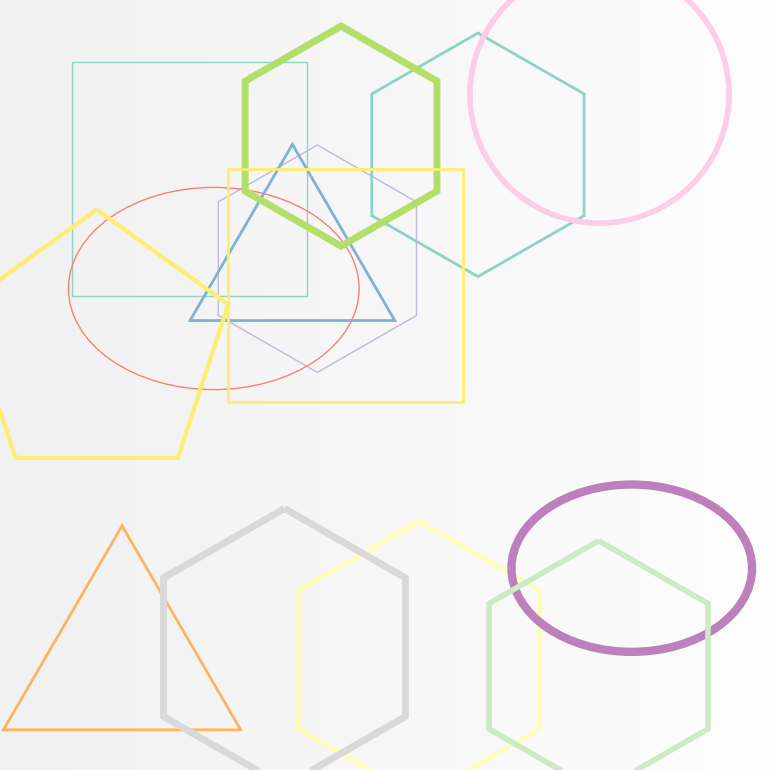[{"shape": "square", "thickness": 0.5, "radius": 0.76, "center": [0.245, 0.768]}, {"shape": "hexagon", "thickness": 1, "radius": 0.79, "center": [0.617, 0.799]}, {"shape": "hexagon", "thickness": 1.5, "radius": 0.9, "center": [0.541, 0.143]}, {"shape": "hexagon", "thickness": 0.5, "radius": 0.74, "center": [0.41, 0.664]}, {"shape": "oval", "thickness": 0.5, "radius": 0.94, "center": [0.276, 0.625]}, {"shape": "triangle", "thickness": 1, "radius": 0.76, "center": [0.377, 0.66]}, {"shape": "triangle", "thickness": 1, "radius": 0.88, "center": [0.158, 0.141]}, {"shape": "hexagon", "thickness": 2.5, "radius": 0.71, "center": [0.44, 0.823]}, {"shape": "circle", "thickness": 2, "radius": 0.84, "center": [0.774, 0.877]}, {"shape": "hexagon", "thickness": 2.5, "radius": 0.9, "center": [0.367, 0.159]}, {"shape": "oval", "thickness": 3, "radius": 0.78, "center": [0.815, 0.262]}, {"shape": "hexagon", "thickness": 2, "radius": 0.82, "center": [0.772, 0.135]}, {"shape": "square", "thickness": 1, "radius": 0.76, "center": [0.445, 0.629]}, {"shape": "pentagon", "thickness": 1.5, "radius": 0.89, "center": [0.125, 0.55]}]